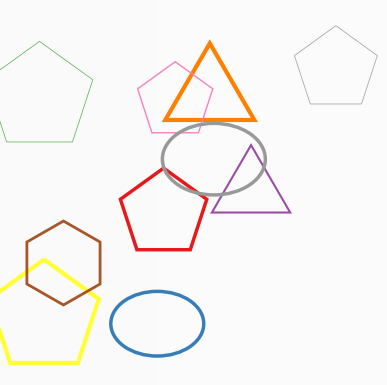[{"shape": "pentagon", "thickness": 2.5, "radius": 0.59, "center": [0.422, 0.446]}, {"shape": "oval", "thickness": 2.5, "radius": 0.6, "center": [0.406, 0.159]}, {"shape": "pentagon", "thickness": 0.5, "radius": 0.72, "center": [0.102, 0.748]}, {"shape": "triangle", "thickness": 1.5, "radius": 0.58, "center": [0.648, 0.506]}, {"shape": "triangle", "thickness": 3, "radius": 0.66, "center": [0.541, 0.755]}, {"shape": "pentagon", "thickness": 3, "radius": 0.74, "center": [0.114, 0.178]}, {"shape": "hexagon", "thickness": 2, "radius": 0.55, "center": [0.164, 0.317]}, {"shape": "pentagon", "thickness": 1, "radius": 0.51, "center": [0.452, 0.738]}, {"shape": "pentagon", "thickness": 0.5, "radius": 0.56, "center": [0.867, 0.821]}, {"shape": "oval", "thickness": 2.5, "radius": 0.66, "center": [0.552, 0.587]}]